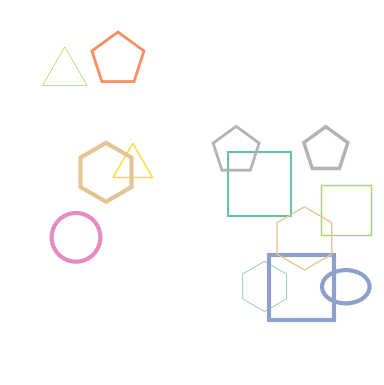[{"shape": "hexagon", "thickness": 0.5, "radius": 0.33, "center": [0.687, 0.256]}, {"shape": "square", "thickness": 1.5, "radius": 0.41, "center": [0.674, 0.522]}, {"shape": "pentagon", "thickness": 2, "radius": 0.36, "center": [0.306, 0.846]}, {"shape": "oval", "thickness": 3, "radius": 0.31, "center": [0.898, 0.255]}, {"shape": "square", "thickness": 3, "radius": 0.42, "center": [0.783, 0.253]}, {"shape": "circle", "thickness": 3, "radius": 0.32, "center": [0.197, 0.384]}, {"shape": "triangle", "thickness": 0.5, "radius": 0.33, "center": [0.168, 0.811]}, {"shape": "square", "thickness": 1, "radius": 0.33, "center": [0.898, 0.455]}, {"shape": "triangle", "thickness": 1, "radius": 0.3, "center": [0.345, 0.569]}, {"shape": "hexagon", "thickness": 3, "radius": 0.38, "center": [0.275, 0.552]}, {"shape": "hexagon", "thickness": 1, "radius": 0.41, "center": [0.791, 0.381]}, {"shape": "pentagon", "thickness": 2.5, "radius": 0.3, "center": [0.846, 0.611]}, {"shape": "pentagon", "thickness": 2, "radius": 0.31, "center": [0.613, 0.609]}]